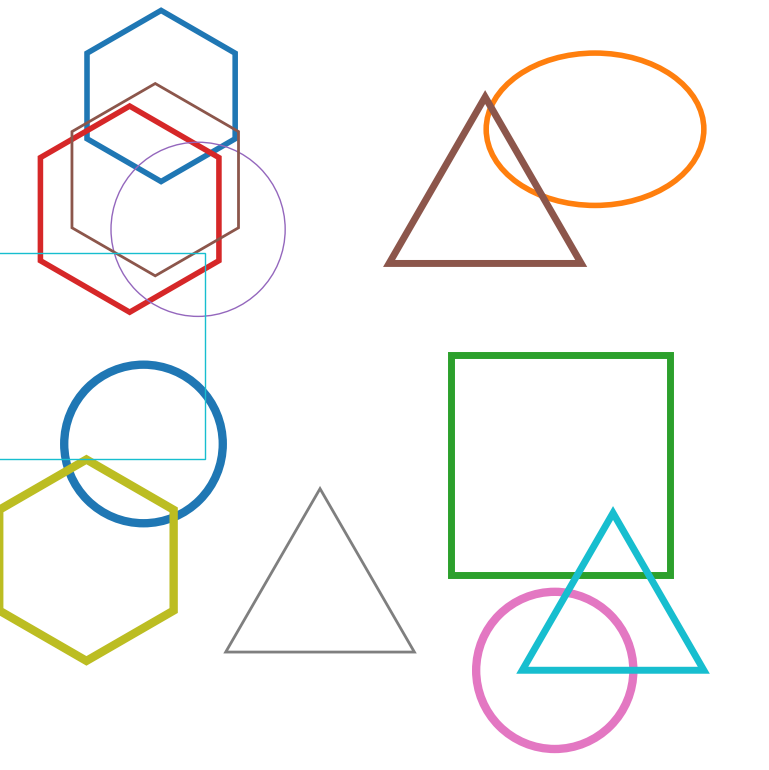[{"shape": "circle", "thickness": 3, "radius": 0.51, "center": [0.186, 0.423]}, {"shape": "hexagon", "thickness": 2, "radius": 0.56, "center": [0.209, 0.875]}, {"shape": "oval", "thickness": 2, "radius": 0.71, "center": [0.773, 0.832]}, {"shape": "square", "thickness": 2.5, "radius": 0.71, "center": [0.728, 0.396]}, {"shape": "hexagon", "thickness": 2, "radius": 0.67, "center": [0.168, 0.728]}, {"shape": "circle", "thickness": 0.5, "radius": 0.57, "center": [0.257, 0.702]}, {"shape": "hexagon", "thickness": 1, "radius": 0.62, "center": [0.202, 0.767]}, {"shape": "triangle", "thickness": 2.5, "radius": 0.72, "center": [0.63, 0.73]}, {"shape": "circle", "thickness": 3, "radius": 0.51, "center": [0.72, 0.129]}, {"shape": "triangle", "thickness": 1, "radius": 0.71, "center": [0.416, 0.224]}, {"shape": "hexagon", "thickness": 3, "radius": 0.65, "center": [0.112, 0.272]}, {"shape": "square", "thickness": 0.5, "radius": 0.67, "center": [0.132, 0.538]}, {"shape": "triangle", "thickness": 2.5, "radius": 0.68, "center": [0.796, 0.198]}]